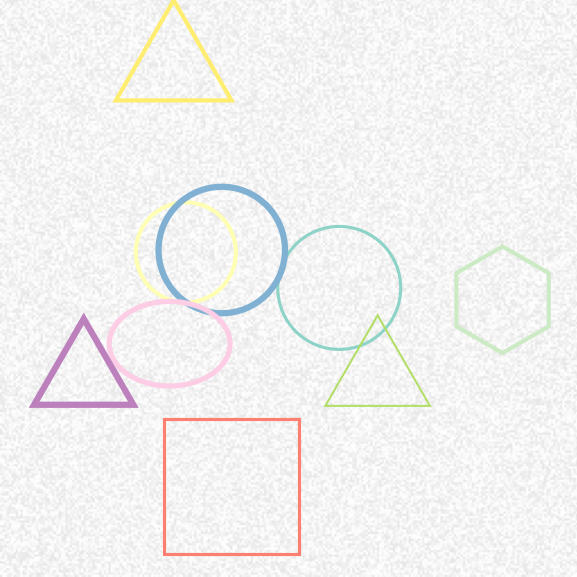[{"shape": "circle", "thickness": 1.5, "radius": 0.53, "center": [0.587, 0.501]}, {"shape": "circle", "thickness": 2, "radius": 0.43, "center": [0.322, 0.562]}, {"shape": "square", "thickness": 1.5, "radius": 0.59, "center": [0.4, 0.156]}, {"shape": "circle", "thickness": 3, "radius": 0.55, "center": [0.384, 0.566]}, {"shape": "triangle", "thickness": 1, "radius": 0.52, "center": [0.654, 0.349]}, {"shape": "oval", "thickness": 2.5, "radius": 0.52, "center": [0.294, 0.404]}, {"shape": "triangle", "thickness": 3, "radius": 0.5, "center": [0.145, 0.348]}, {"shape": "hexagon", "thickness": 2, "radius": 0.46, "center": [0.87, 0.48]}, {"shape": "triangle", "thickness": 2, "radius": 0.58, "center": [0.301, 0.883]}]